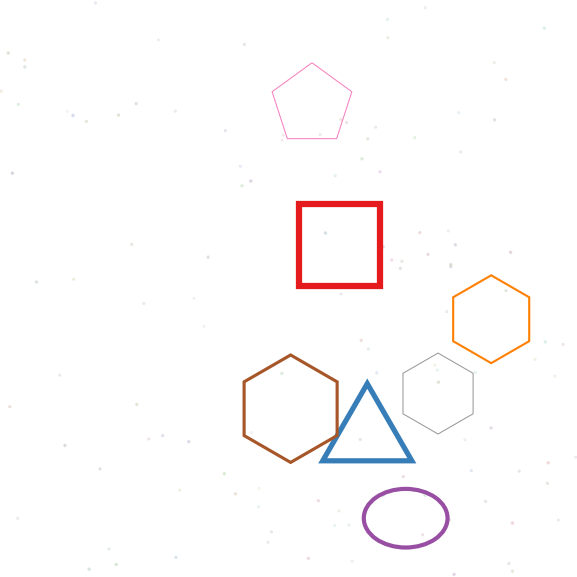[{"shape": "square", "thickness": 3, "radius": 0.35, "center": [0.588, 0.575]}, {"shape": "triangle", "thickness": 2.5, "radius": 0.45, "center": [0.636, 0.246]}, {"shape": "oval", "thickness": 2, "radius": 0.36, "center": [0.702, 0.102]}, {"shape": "hexagon", "thickness": 1, "radius": 0.38, "center": [0.851, 0.446]}, {"shape": "hexagon", "thickness": 1.5, "radius": 0.47, "center": [0.503, 0.291]}, {"shape": "pentagon", "thickness": 0.5, "radius": 0.36, "center": [0.54, 0.818]}, {"shape": "hexagon", "thickness": 0.5, "radius": 0.35, "center": [0.759, 0.318]}]